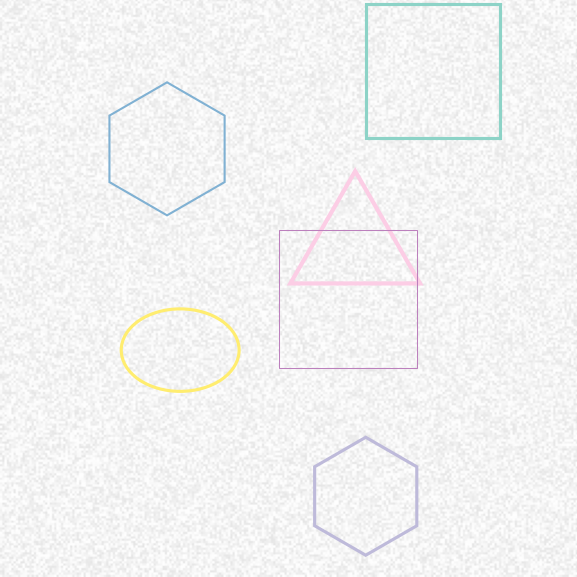[{"shape": "square", "thickness": 1.5, "radius": 0.58, "center": [0.75, 0.877]}, {"shape": "hexagon", "thickness": 1.5, "radius": 0.51, "center": [0.633, 0.14]}, {"shape": "hexagon", "thickness": 1, "radius": 0.58, "center": [0.289, 0.741]}, {"shape": "triangle", "thickness": 2, "radius": 0.65, "center": [0.615, 0.573]}, {"shape": "square", "thickness": 0.5, "radius": 0.6, "center": [0.602, 0.481]}, {"shape": "oval", "thickness": 1.5, "radius": 0.51, "center": [0.312, 0.393]}]